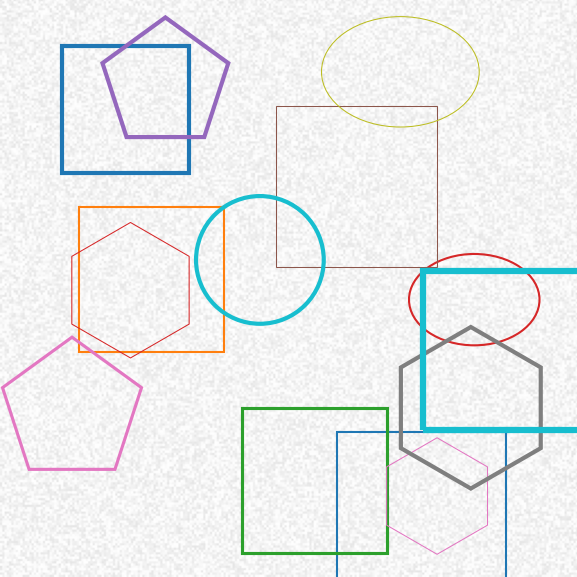[{"shape": "square", "thickness": 2, "radius": 0.55, "center": [0.218, 0.81]}, {"shape": "square", "thickness": 1, "radius": 0.73, "center": [0.731, 0.105]}, {"shape": "square", "thickness": 1, "radius": 0.63, "center": [0.262, 0.515]}, {"shape": "square", "thickness": 1.5, "radius": 0.63, "center": [0.545, 0.167]}, {"shape": "oval", "thickness": 1, "radius": 0.56, "center": [0.821, 0.48]}, {"shape": "hexagon", "thickness": 0.5, "radius": 0.59, "center": [0.226, 0.497]}, {"shape": "pentagon", "thickness": 2, "radius": 0.57, "center": [0.286, 0.854]}, {"shape": "square", "thickness": 0.5, "radius": 0.7, "center": [0.618, 0.676]}, {"shape": "pentagon", "thickness": 1.5, "radius": 0.63, "center": [0.125, 0.289]}, {"shape": "hexagon", "thickness": 0.5, "radius": 0.5, "center": [0.757, 0.14]}, {"shape": "hexagon", "thickness": 2, "radius": 0.7, "center": [0.815, 0.293]}, {"shape": "oval", "thickness": 0.5, "radius": 0.68, "center": [0.693, 0.875]}, {"shape": "square", "thickness": 3, "radius": 0.69, "center": [0.871, 0.392]}, {"shape": "circle", "thickness": 2, "radius": 0.55, "center": [0.45, 0.549]}]